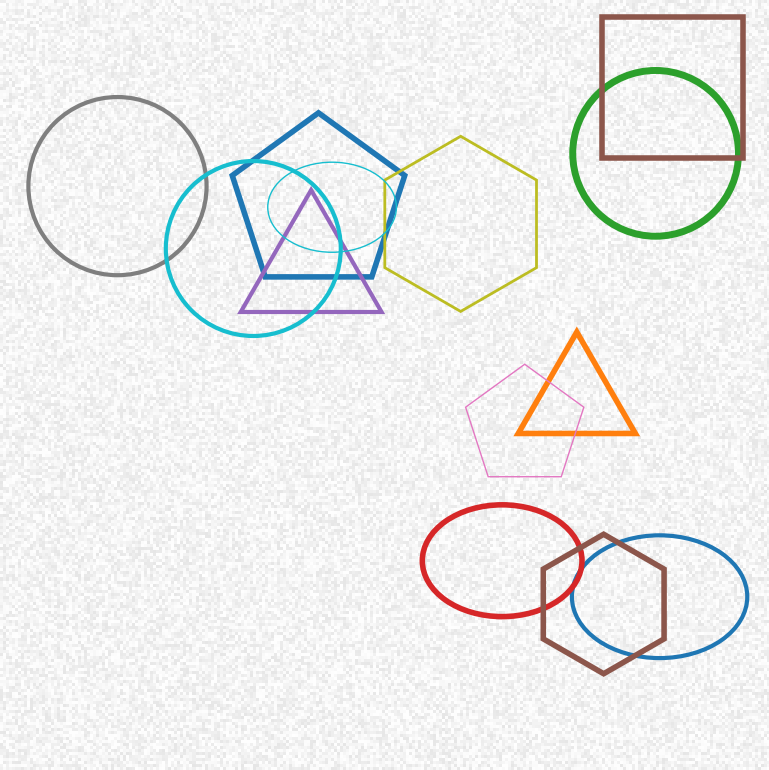[{"shape": "pentagon", "thickness": 2, "radius": 0.59, "center": [0.414, 0.736]}, {"shape": "oval", "thickness": 1.5, "radius": 0.57, "center": [0.857, 0.225]}, {"shape": "triangle", "thickness": 2, "radius": 0.44, "center": [0.749, 0.481]}, {"shape": "circle", "thickness": 2.5, "radius": 0.54, "center": [0.851, 0.801]}, {"shape": "oval", "thickness": 2, "radius": 0.52, "center": [0.652, 0.272]}, {"shape": "triangle", "thickness": 1.5, "radius": 0.53, "center": [0.404, 0.648]}, {"shape": "hexagon", "thickness": 2, "radius": 0.45, "center": [0.784, 0.216]}, {"shape": "square", "thickness": 2, "radius": 0.46, "center": [0.874, 0.886]}, {"shape": "pentagon", "thickness": 0.5, "radius": 0.4, "center": [0.681, 0.446]}, {"shape": "circle", "thickness": 1.5, "radius": 0.58, "center": [0.153, 0.758]}, {"shape": "hexagon", "thickness": 1, "radius": 0.57, "center": [0.598, 0.709]}, {"shape": "circle", "thickness": 1.5, "radius": 0.57, "center": [0.329, 0.677]}, {"shape": "oval", "thickness": 0.5, "radius": 0.42, "center": [0.431, 0.731]}]